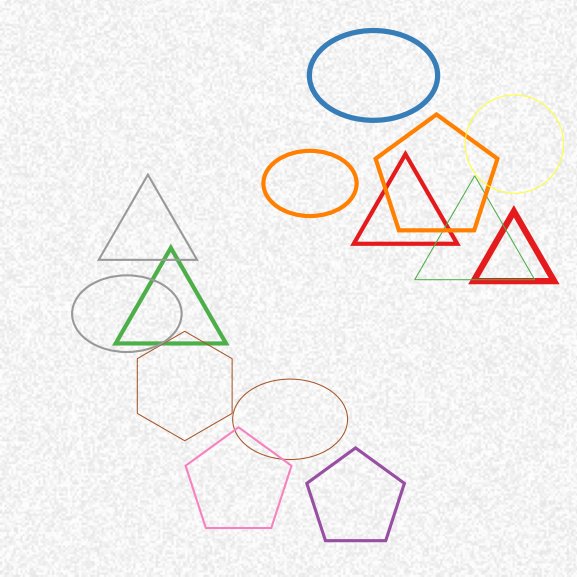[{"shape": "triangle", "thickness": 2, "radius": 0.52, "center": [0.702, 0.629]}, {"shape": "triangle", "thickness": 3, "radius": 0.4, "center": [0.89, 0.553]}, {"shape": "oval", "thickness": 2.5, "radius": 0.56, "center": [0.647, 0.869]}, {"shape": "triangle", "thickness": 0.5, "radius": 0.6, "center": [0.822, 0.575]}, {"shape": "triangle", "thickness": 2, "radius": 0.55, "center": [0.296, 0.46]}, {"shape": "pentagon", "thickness": 1.5, "radius": 0.44, "center": [0.616, 0.135]}, {"shape": "pentagon", "thickness": 2, "radius": 0.55, "center": [0.756, 0.69]}, {"shape": "oval", "thickness": 2, "radius": 0.4, "center": [0.537, 0.682]}, {"shape": "circle", "thickness": 0.5, "radius": 0.43, "center": [0.891, 0.75]}, {"shape": "hexagon", "thickness": 0.5, "radius": 0.47, "center": [0.32, 0.331]}, {"shape": "oval", "thickness": 0.5, "radius": 0.5, "center": [0.502, 0.273]}, {"shape": "pentagon", "thickness": 1, "radius": 0.48, "center": [0.413, 0.163]}, {"shape": "oval", "thickness": 1, "radius": 0.47, "center": [0.22, 0.456]}, {"shape": "triangle", "thickness": 1, "radius": 0.49, "center": [0.256, 0.598]}]